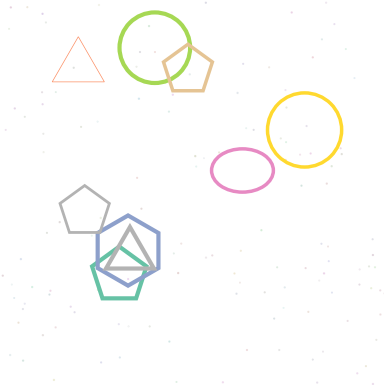[{"shape": "pentagon", "thickness": 3, "radius": 0.37, "center": [0.31, 0.285]}, {"shape": "triangle", "thickness": 0.5, "radius": 0.39, "center": [0.203, 0.826]}, {"shape": "hexagon", "thickness": 3, "radius": 0.46, "center": [0.333, 0.349]}, {"shape": "oval", "thickness": 2.5, "radius": 0.4, "center": [0.63, 0.557]}, {"shape": "circle", "thickness": 3, "radius": 0.46, "center": [0.402, 0.876]}, {"shape": "circle", "thickness": 2.5, "radius": 0.48, "center": [0.791, 0.662]}, {"shape": "pentagon", "thickness": 2.5, "radius": 0.33, "center": [0.488, 0.818]}, {"shape": "pentagon", "thickness": 2, "radius": 0.34, "center": [0.22, 0.451]}, {"shape": "triangle", "thickness": 3, "radius": 0.36, "center": [0.338, 0.338]}]